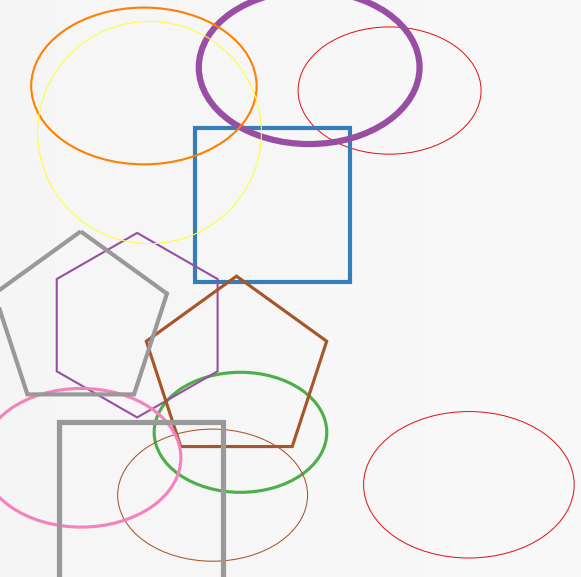[{"shape": "oval", "thickness": 0.5, "radius": 0.91, "center": [0.807, 0.16]}, {"shape": "oval", "thickness": 0.5, "radius": 0.79, "center": [0.67, 0.842]}, {"shape": "square", "thickness": 2, "radius": 0.67, "center": [0.469, 0.644]}, {"shape": "oval", "thickness": 1.5, "radius": 0.74, "center": [0.414, 0.251]}, {"shape": "oval", "thickness": 3, "radius": 0.95, "center": [0.532, 0.883]}, {"shape": "hexagon", "thickness": 1, "radius": 0.8, "center": [0.236, 0.436]}, {"shape": "oval", "thickness": 1, "radius": 0.97, "center": [0.248, 0.85]}, {"shape": "circle", "thickness": 0.5, "radius": 0.96, "center": [0.257, 0.77]}, {"shape": "oval", "thickness": 0.5, "radius": 0.82, "center": [0.366, 0.142]}, {"shape": "pentagon", "thickness": 1.5, "radius": 0.82, "center": [0.407, 0.358]}, {"shape": "oval", "thickness": 1.5, "radius": 0.86, "center": [0.14, 0.206]}, {"shape": "pentagon", "thickness": 2, "radius": 0.78, "center": [0.139, 0.442]}, {"shape": "square", "thickness": 2.5, "radius": 0.7, "center": [0.243, 0.127]}]